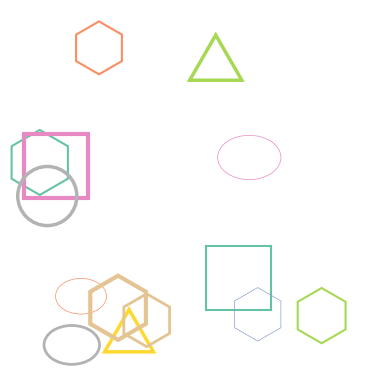[{"shape": "hexagon", "thickness": 1.5, "radius": 0.42, "center": [0.103, 0.578]}, {"shape": "square", "thickness": 1.5, "radius": 0.42, "center": [0.62, 0.278]}, {"shape": "hexagon", "thickness": 1.5, "radius": 0.34, "center": [0.257, 0.876]}, {"shape": "oval", "thickness": 0.5, "radius": 0.33, "center": [0.21, 0.231]}, {"shape": "hexagon", "thickness": 0.5, "radius": 0.35, "center": [0.669, 0.184]}, {"shape": "square", "thickness": 3, "radius": 0.41, "center": [0.146, 0.569]}, {"shape": "oval", "thickness": 0.5, "radius": 0.41, "center": [0.648, 0.591]}, {"shape": "hexagon", "thickness": 1.5, "radius": 0.36, "center": [0.835, 0.18]}, {"shape": "triangle", "thickness": 2.5, "radius": 0.39, "center": [0.56, 0.831]}, {"shape": "triangle", "thickness": 2.5, "radius": 0.37, "center": [0.335, 0.123]}, {"shape": "hexagon", "thickness": 2, "radius": 0.34, "center": [0.381, 0.168]}, {"shape": "hexagon", "thickness": 3, "radius": 0.42, "center": [0.307, 0.201]}, {"shape": "oval", "thickness": 2, "radius": 0.36, "center": [0.186, 0.104]}, {"shape": "circle", "thickness": 2.5, "radius": 0.38, "center": [0.123, 0.491]}]